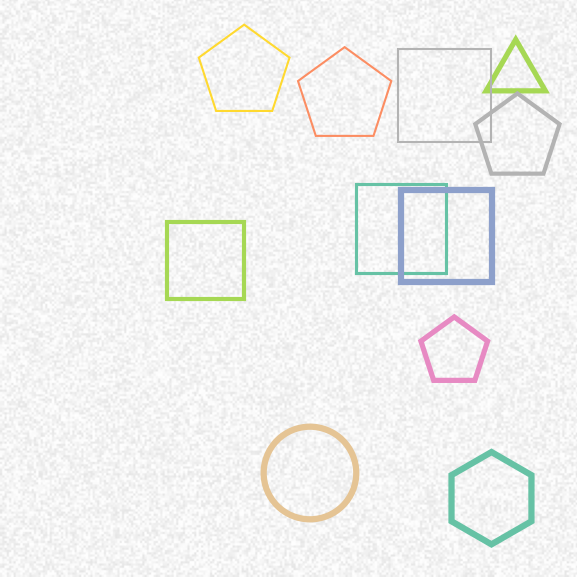[{"shape": "hexagon", "thickness": 3, "radius": 0.4, "center": [0.851, 0.136]}, {"shape": "square", "thickness": 1.5, "radius": 0.39, "center": [0.694, 0.603]}, {"shape": "pentagon", "thickness": 1, "radius": 0.42, "center": [0.597, 0.833]}, {"shape": "square", "thickness": 3, "radius": 0.4, "center": [0.773, 0.591]}, {"shape": "pentagon", "thickness": 2.5, "radius": 0.3, "center": [0.787, 0.39]}, {"shape": "triangle", "thickness": 2.5, "radius": 0.3, "center": [0.893, 0.871]}, {"shape": "square", "thickness": 2, "radius": 0.33, "center": [0.356, 0.548]}, {"shape": "pentagon", "thickness": 1, "radius": 0.41, "center": [0.423, 0.874]}, {"shape": "circle", "thickness": 3, "radius": 0.4, "center": [0.537, 0.18]}, {"shape": "pentagon", "thickness": 2, "radius": 0.38, "center": [0.896, 0.761]}, {"shape": "square", "thickness": 1, "radius": 0.4, "center": [0.77, 0.834]}]